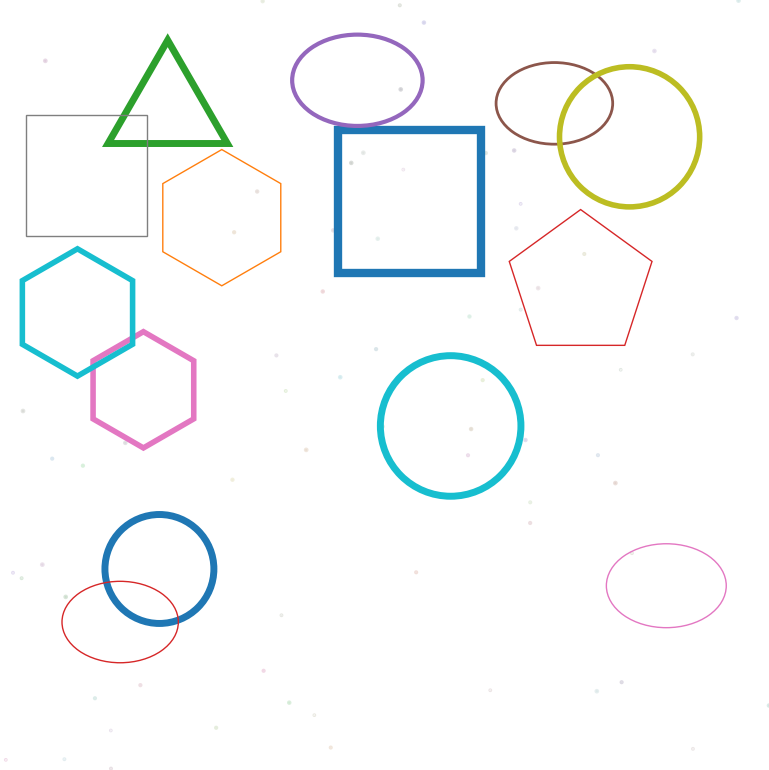[{"shape": "square", "thickness": 3, "radius": 0.46, "center": [0.531, 0.738]}, {"shape": "circle", "thickness": 2.5, "radius": 0.35, "center": [0.207, 0.261]}, {"shape": "hexagon", "thickness": 0.5, "radius": 0.44, "center": [0.288, 0.717]}, {"shape": "triangle", "thickness": 2.5, "radius": 0.45, "center": [0.218, 0.858]}, {"shape": "oval", "thickness": 0.5, "radius": 0.38, "center": [0.156, 0.192]}, {"shape": "pentagon", "thickness": 0.5, "radius": 0.49, "center": [0.754, 0.63]}, {"shape": "oval", "thickness": 1.5, "radius": 0.42, "center": [0.464, 0.896]}, {"shape": "oval", "thickness": 1, "radius": 0.38, "center": [0.72, 0.866]}, {"shape": "hexagon", "thickness": 2, "radius": 0.38, "center": [0.186, 0.494]}, {"shape": "oval", "thickness": 0.5, "radius": 0.39, "center": [0.865, 0.239]}, {"shape": "square", "thickness": 0.5, "radius": 0.39, "center": [0.112, 0.772]}, {"shape": "circle", "thickness": 2, "radius": 0.46, "center": [0.818, 0.822]}, {"shape": "hexagon", "thickness": 2, "radius": 0.41, "center": [0.101, 0.594]}, {"shape": "circle", "thickness": 2.5, "radius": 0.46, "center": [0.585, 0.447]}]